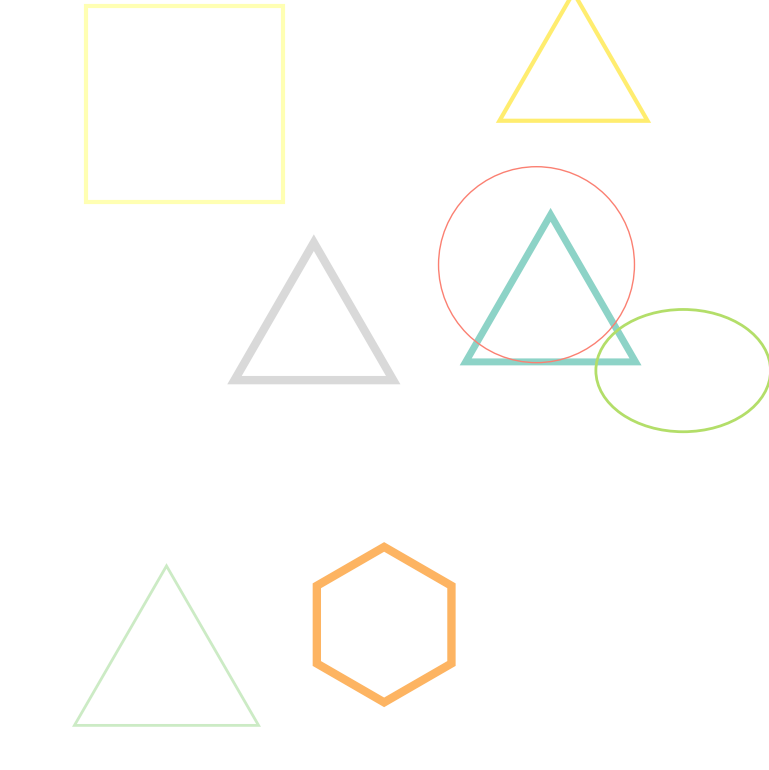[{"shape": "triangle", "thickness": 2.5, "radius": 0.64, "center": [0.715, 0.594]}, {"shape": "square", "thickness": 1.5, "radius": 0.64, "center": [0.24, 0.865]}, {"shape": "circle", "thickness": 0.5, "radius": 0.64, "center": [0.697, 0.656]}, {"shape": "hexagon", "thickness": 3, "radius": 0.5, "center": [0.499, 0.189]}, {"shape": "oval", "thickness": 1, "radius": 0.57, "center": [0.887, 0.519]}, {"shape": "triangle", "thickness": 3, "radius": 0.6, "center": [0.408, 0.566]}, {"shape": "triangle", "thickness": 1, "radius": 0.69, "center": [0.216, 0.127]}, {"shape": "triangle", "thickness": 1.5, "radius": 0.56, "center": [0.745, 0.899]}]